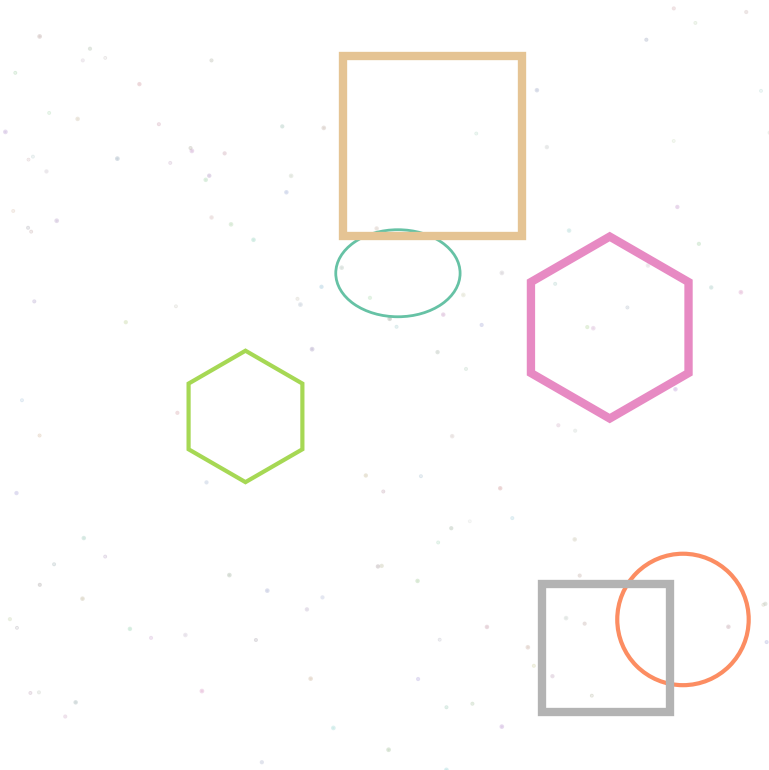[{"shape": "oval", "thickness": 1, "radius": 0.4, "center": [0.517, 0.645]}, {"shape": "circle", "thickness": 1.5, "radius": 0.43, "center": [0.887, 0.196]}, {"shape": "hexagon", "thickness": 3, "radius": 0.59, "center": [0.792, 0.575]}, {"shape": "hexagon", "thickness": 1.5, "radius": 0.43, "center": [0.319, 0.459]}, {"shape": "square", "thickness": 3, "radius": 0.58, "center": [0.561, 0.81]}, {"shape": "square", "thickness": 3, "radius": 0.42, "center": [0.787, 0.158]}]